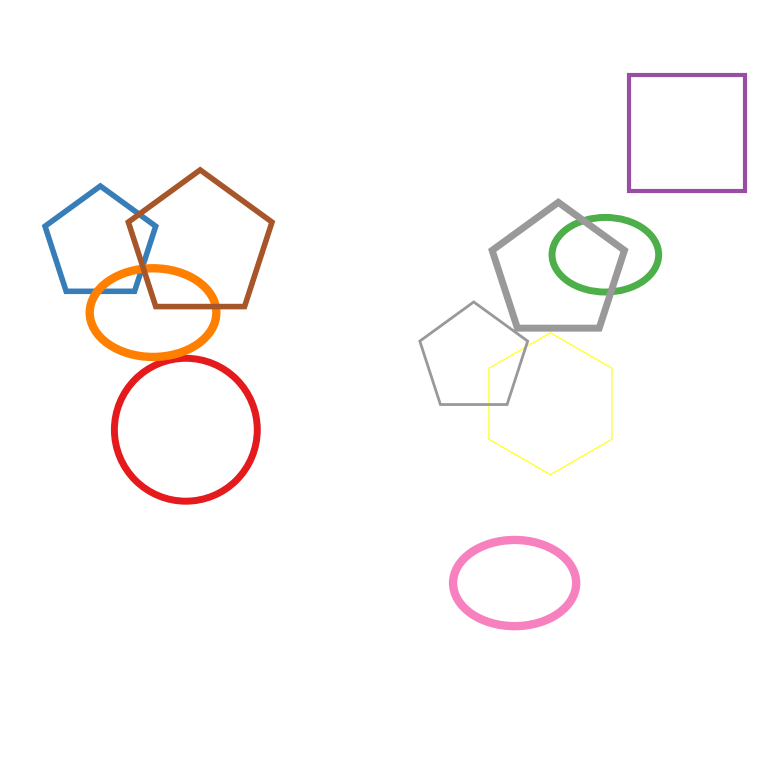[{"shape": "circle", "thickness": 2.5, "radius": 0.46, "center": [0.241, 0.442]}, {"shape": "pentagon", "thickness": 2, "radius": 0.38, "center": [0.13, 0.683]}, {"shape": "oval", "thickness": 2.5, "radius": 0.35, "center": [0.786, 0.669]}, {"shape": "square", "thickness": 1.5, "radius": 0.38, "center": [0.892, 0.827]}, {"shape": "oval", "thickness": 3, "radius": 0.41, "center": [0.199, 0.594]}, {"shape": "hexagon", "thickness": 0.5, "radius": 0.46, "center": [0.715, 0.476]}, {"shape": "pentagon", "thickness": 2, "radius": 0.49, "center": [0.26, 0.681]}, {"shape": "oval", "thickness": 3, "radius": 0.4, "center": [0.668, 0.243]}, {"shape": "pentagon", "thickness": 2.5, "radius": 0.45, "center": [0.725, 0.647]}, {"shape": "pentagon", "thickness": 1, "radius": 0.37, "center": [0.615, 0.534]}]